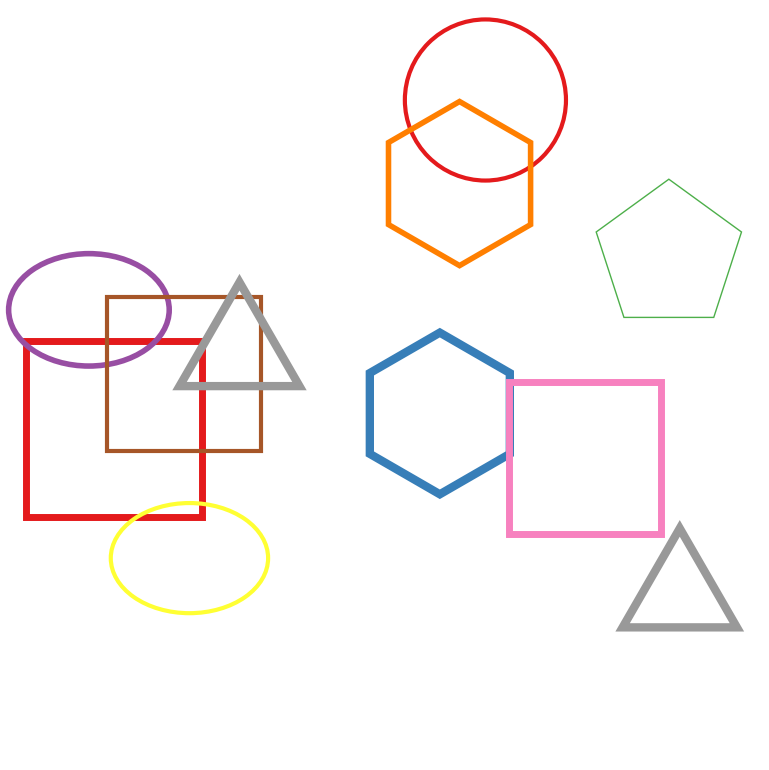[{"shape": "square", "thickness": 2.5, "radius": 0.57, "center": [0.148, 0.443]}, {"shape": "circle", "thickness": 1.5, "radius": 0.52, "center": [0.63, 0.87]}, {"shape": "hexagon", "thickness": 3, "radius": 0.52, "center": [0.571, 0.463]}, {"shape": "pentagon", "thickness": 0.5, "radius": 0.5, "center": [0.869, 0.668]}, {"shape": "oval", "thickness": 2, "radius": 0.52, "center": [0.115, 0.598]}, {"shape": "hexagon", "thickness": 2, "radius": 0.53, "center": [0.597, 0.762]}, {"shape": "oval", "thickness": 1.5, "radius": 0.51, "center": [0.246, 0.275]}, {"shape": "square", "thickness": 1.5, "radius": 0.5, "center": [0.239, 0.514]}, {"shape": "square", "thickness": 2.5, "radius": 0.49, "center": [0.76, 0.405]}, {"shape": "triangle", "thickness": 3, "radius": 0.45, "center": [0.311, 0.544]}, {"shape": "triangle", "thickness": 3, "radius": 0.43, "center": [0.883, 0.228]}]